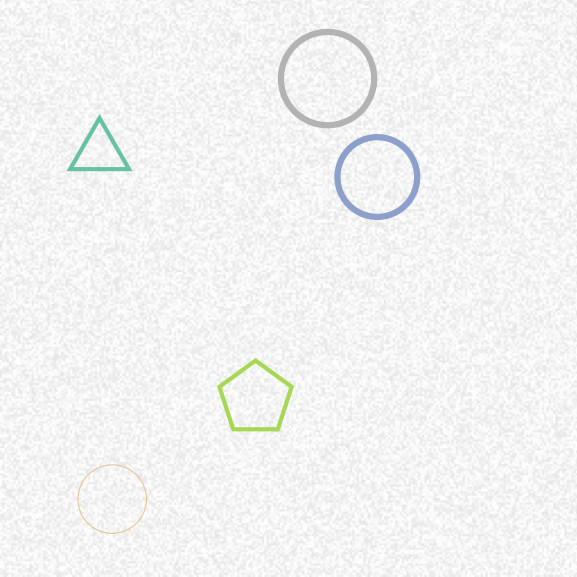[{"shape": "triangle", "thickness": 2, "radius": 0.29, "center": [0.172, 0.736]}, {"shape": "circle", "thickness": 3, "radius": 0.35, "center": [0.653, 0.693]}, {"shape": "pentagon", "thickness": 2, "radius": 0.33, "center": [0.442, 0.309]}, {"shape": "circle", "thickness": 0.5, "radius": 0.3, "center": [0.194, 0.135]}, {"shape": "circle", "thickness": 3, "radius": 0.4, "center": [0.567, 0.863]}]